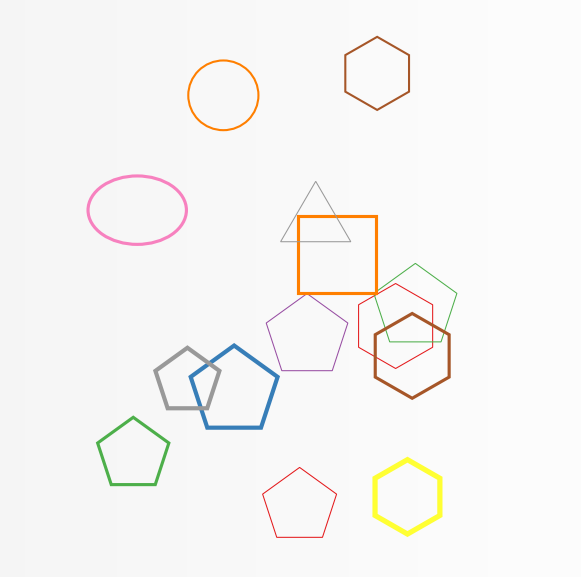[{"shape": "pentagon", "thickness": 0.5, "radius": 0.33, "center": [0.515, 0.123]}, {"shape": "hexagon", "thickness": 0.5, "radius": 0.37, "center": [0.681, 0.435]}, {"shape": "pentagon", "thickness": 2, "radius": 0.39, "center": [0.403, 0.322]}, {"shape": "pentagon", "thickness": 0.5, "radius": 0.38, "center": [0.715, 0.468]}, {"shape": "pentagon", "thickness": 1.5, "radius": 0.32, "center": [0.229, 0.212]}, {"shape": "pentagon", "thickness": 0.5, "radius": 0.37, "center": [0.528, 0.417]}, {"shape": "circle", "thickness": 1, "radius": 0.3, "center": [0.384, 0.834]}, {"shape": "square", "thickness": 1.5, "radius": 0.33, "center": [0.58, 0.559]}, {"shape": "hexagon", "thickness": 2.5, "radius": 0.32, "center": [0.701, 0.139]}, {"shape": "hexagon", "thickness": 1.5, "radius": 0.37, "center": [0.709, 0.383]}, {"shape": "hexagon", "thickness": 1, "radius": 0.32, "center": [0.649, 0.872]}, {"shape": "oval", "thickness": 1.5, "radius": 0.42, "center": [0.236, 0.635]}, {"shape": "triangle", "thickness": 0.5, "radius": 0.35, "center": [0.543, 0.615]}, {"shape": "pentagon", "thickness": 2, "radius": 0.29, "center": [0.322, 0.339]}]